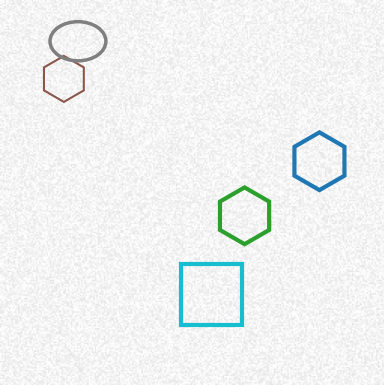[{"shape": "hexagon", "thickness": 3, "radius": 0.37, "center": [0.83, 0.581]}, {"shape": "hexagon", "thickness": 3, "radius": 0.37, "center": [0.635, 0.44]}, {"shape": "hexagon", "thickness": 1.5, "radius": 0.3, "center": [0.166, 0.795]}, {"shape": "oval", "thickness": 2.5, "radius": 0.36, "center": [0.202, 0.893]}, {"shape": "square", "thickness": 3, "radius": 0.4, "center": [0.549, 0.236]}]